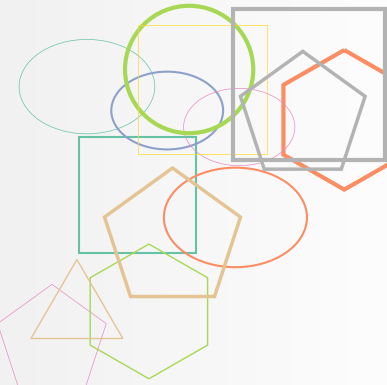[{"shape": "square", "thickness": 1.5, "radius": 0.76, "center": [0.356, 0.493]}, {"shape": "oval", "thickness": 0.5, "radius": 0.88, "center": [0.224, 0.775]}, {"shape": "hexagon", "thickness": 3, "radius": 0.91, "center": [0.888, 0.689]}, {"shape": "oval", "thickness": 1.5, "radius": 0.92, "center": [0.608, 0.435]}, {"shape": "oval", "thickness": 1.5, "radius": 0.72, "center": [0.432, 0.713]}, {"shape": "pentagon", "thickness": 0.5, "radius": 0.74, "center": [0.134, 0.114]}, {"shape": "oval", "thickness": 0.5, "radius": 0.72, "center": [0.617, 0.67]}, {"shape": "hexagon", "thickness": 1, "radius": 0.87, "center": [0.384, 0.191]}, {"shape": "circle", "thickness": 3, "radius": 0.83, "center": [0.488, 0.819]}, {"shape": "square", "thickness": 0.5, "radius": 0.83, "center": [0.523, 0.767]}, {"shape": "triangle", "thickness": 1, "radius": 0.68, "center": [0.198, 0.189]}, {"shape": "pentagon", "thickness": 2.5, "radius": 0.92, "center": [0.445, 0.379]}, {"shape": "square", "thickness": 3, "radius": 0.98, "center": [0.797, 0.78]}, {"shape": "pentagon", "thickness": 2.5, "radius": 0.85, "center": [0.781, 0.697]}]